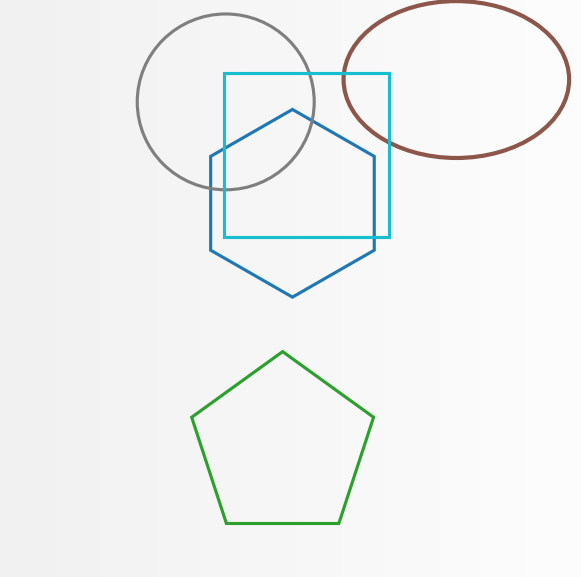[{"shape": "hexagon", "thickness": 1.5, "radius": 0.81, "center": [0.503, 0.647]}, {"shape": "pentagon", "thickness": 1.5, "radius": 0.82, "center": [0.486, 0.226]}, {"shape": "oval", "thickness": 2, "radius": 0.97, "center": [0.785, 0.861]}, {"shape": "circle", "thickness": 1.5, "radius": 0.76, "center": [0.388, 0.823]}, {"shape": "square", "thickness": 1.5, "radius": 0.71, "center": [0.528, 0.731]}]